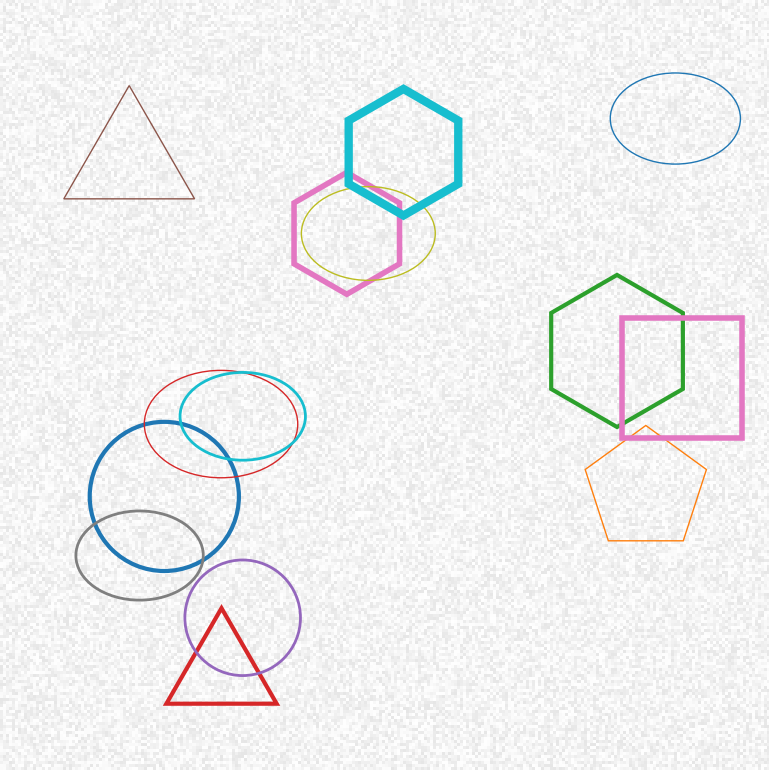[{"shape": "circle", "thickness": 1.5, "radius": 0.48, "center": [0.213, 0.355]}, {"shape": "oval", "thickness": 0.5, "radius": 0.42, "center": [0.877, 0.846]}, {"shape": "pentagon", "thickness": 0.5, "radius": 0.41, "center": [0.839, 0.365]}, {"shape": "hexagon", "thickness": 1.5, "radius": 0.49, "center": [0.801, 0.544]}, {"shape": "triangle", "thickness": 1.5, "radius": 0.41, "center": [0.288, 0.127]}, {"shape": "oval", "thickness": 0.5, "radius": 0.5, "center": [0.287, 0.449]}, {"shape": "circle", "thickness": 1, "radius": 0.38, "center": [0.315, 0.198]}, {"shape": "triangle", "thickness": 0.5, "radius": 0.49, "center": [0.168, 0.791]}, {"shape": "square", "thickness": 2, "radius": 0.39, "center": [0.886, 0.509]}, {"shape": "hexagon", "thickness": 2, "radius": 0.4, "center": [0.45, 0.697]}, {"shape": "oval", "thickness": 1, "radius": 0.41, "center": [0.181, 0.279]}, {"shape": "oval", "thickness": 0.5, "radius": 0.43, "center": [0.478, 0.697]}, {"shape": "hexagon", "thickness": 3, "radius": 0.41, "center": [0.524, 0.802]}, {"shape": "oval", "thickness": 1, "radius": 0.41, "center": [0.315, 0.459]}]